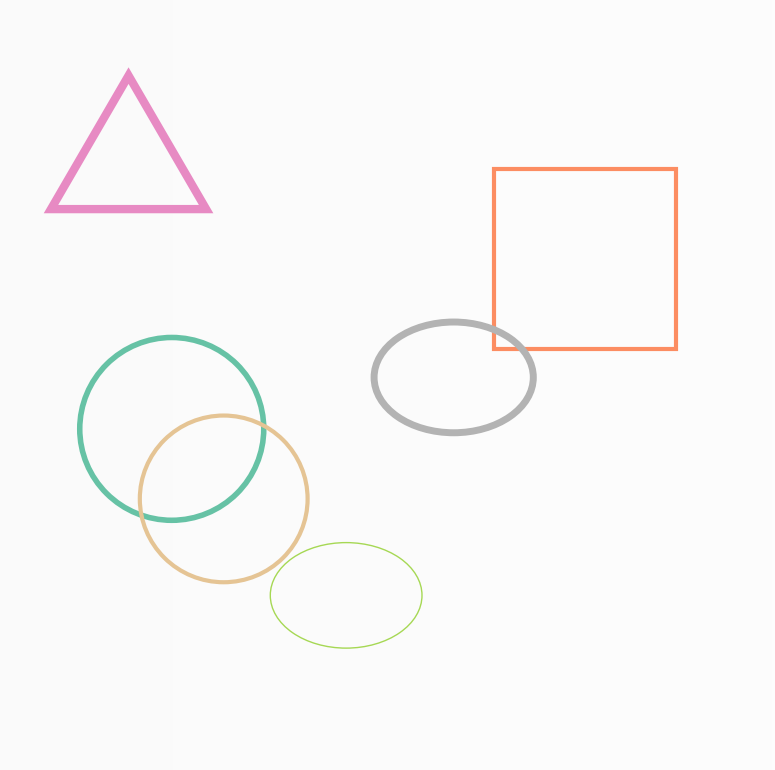[{"shape": "circle", "thickness": 2, "radius": 0.59, "center": [0.222, 0.443]}, {"shape": "square", "thickness": 1.5, "radius": 0.59, "center": [0.755, 0.664]}, {"shape": "triangle", "thickness": 3, "radius": 0.58, "center": [0.166, 0.786]}, {"shape": "oval", "thickness": 0.5, "radius": 0.49, "center": [0.447, 0.227]}, {"shape": "circle", "thickness": 1.5, "radius": 0.54, "center": [0.289, 0.352]}, {"shape": "oval", "thickness": 2.5, "radius": 0.51, "center": [0.585, 0.51]}]